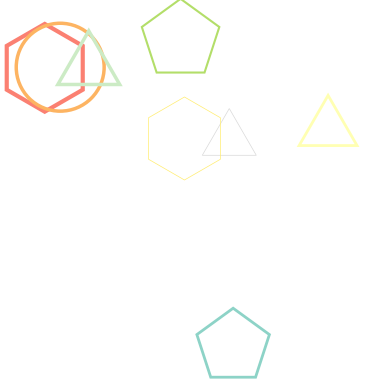[{"shape": "pentagon", "thickness": 2, "radius": 0.5, "center": [0.606, 0.1]}, {"shape": "triangle", "thickness": 2, "radius": 0.43, "center": [0.852, 0.665]}, {"shape": "hexagon", "thickness": 3, "radius": 0.57, "center": [0.116, 0.824]}, {"shape": "circle", "thickness": 2.5, "radius": 0.57, "center": [0.156, 0.825]}, {"shape": "pentagon", "thickness": 1.5, "radius": 0.53, "center": [0.469, 0.897]}, {"shape": "triangle", "thickness": 0.5, "radius": 0.4, "center": [0.596, 0.637]}, {"shape": "triangle", "thickness": 2.5, "radius": 0.46, "center": [0.231, 0.827]}, {"shape": "hexagon", "thickness": 0.5, "radius": 0.54, "center": [0.479, 0.64]}]